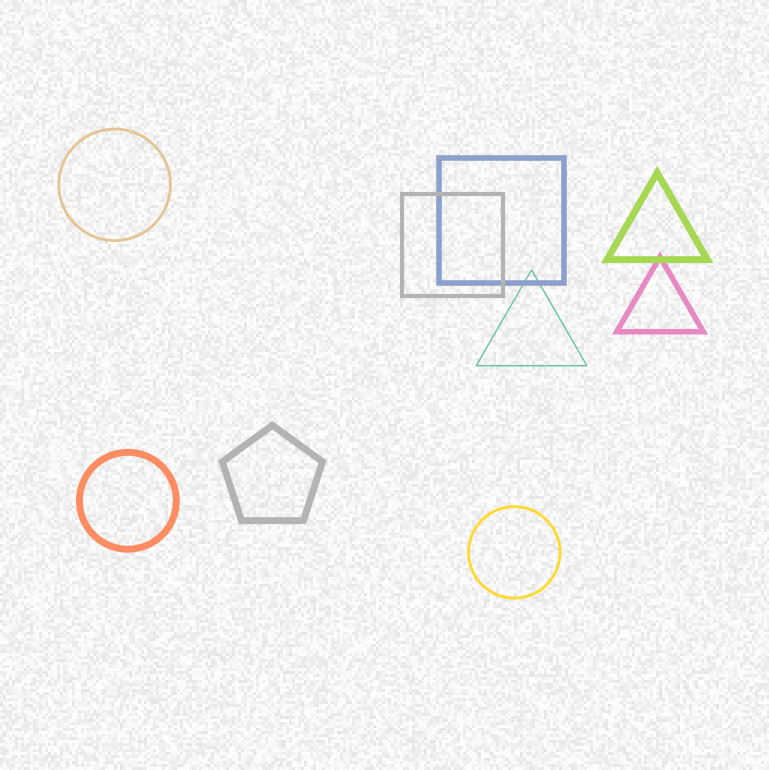[{"shape": "triangle", "thickness": 0.5, "radius": 0.42, "center": [0.69, 0.567]}, {"shape": "circle", "thickness": 2.5, "radius": 0.31, "center": [0.166, 0.35]}, {"shape": "square", "thickness": 2, "radius": 0.41, "center": [0.651, 0.713]}, {"shape": "triangle", "thickness": 2, "radius": 0.32, "center": [0.857, 0.602]}, {"shape": "triangle", "thickness": 2.5, "radius": 0.38, "center": [0.854, 0.7]}, {"shape": "circle", "thickness": 1, "radius": 0.3, "center": [0.668, 0.283]}, {"shape": "circle", "thickness": 1, "radius": 0.36, "center": [0.149, 0.76]}, {"shape": "square", "thickness": 1.5, "radius": 0.33, "center": [0.588, 0.682]}, {"shape": "pentagon", "thickness": 2.5, "radius": 0.34, "center": [0.354, 0.379]}]